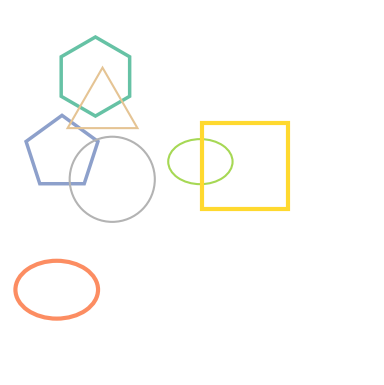[{"shape": "hexagon", "thickness": 2.5, "radius": 0.51, "center": [0.248, 0.801]}, {"shape": "oval", "thickness": 3, "radius": 0.54, "center": [0.147, 0.248]}, {"shape": "pentagon", "thickness": 2.5, "radius": 0.49, "center": [0.161, 0.602]}, {"shape": "oval", "thickness": 1.5, "radius": 0.42, "center": [0.521, 0.58]}, {"shape": "square", "thickness": 3, "radius": 0.56, "center": [0.636, 0.569]}, {"shape": "triangle", "thickness": 1.5, "radius": 0.52, "center": [0.266, 0.72]}, {"shape": "circle", "thickness": 1.5, "radius": 0.55, "center": [0.292, 0.534]}]